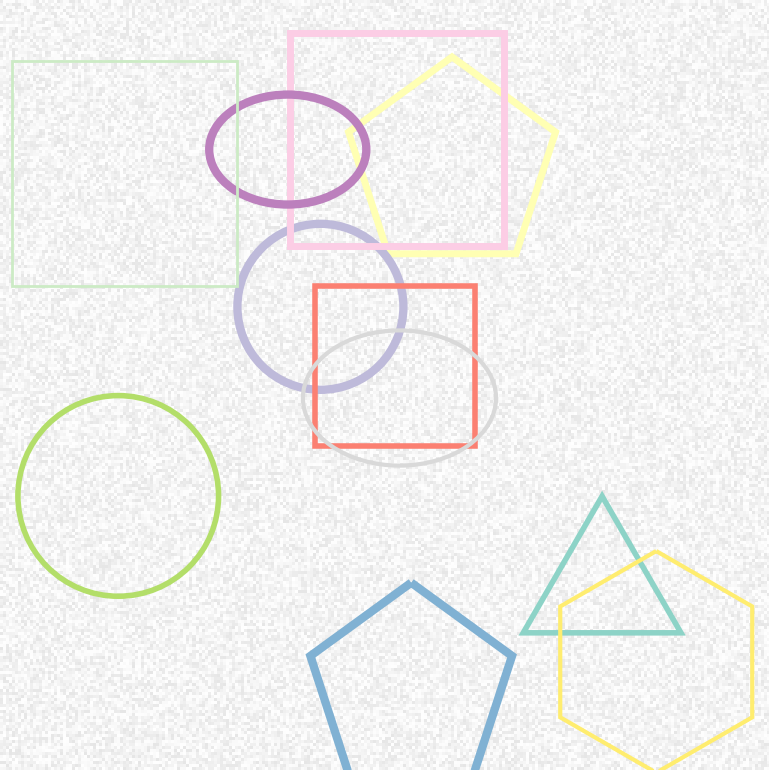[{"shape": "triangle", "thickness": 2, "radius": 0.59, "center": [0.782, 0.237]}, {"shape": "pentagon", "thickness": 2.5, "radius": 0.71, "center": [0.587, 0.785]}, {"shape": "circle", "thickness": 3, "radius": 0.54, "center": [0.416, 0.602]}, {"shape": "square", "thickness": 2, "radius": 0.52, "center": [0.513, 0.525]}, {"shape": "pentagon", "thickness": 3, "radius": 0.69, "center": [0.534, 0.106]}, {"shape": "circle", "thickness": 2, "radius": 0.65, "center": [0.154, 0.356]}, {"shape": "square", "thickness": 2.5, "radius": 0.69, "center": [0.516, 0.819]}, {"shape": "oval", "thickness": 1.5, "radius": 0.63, "center": [0.519, 0.483]}, {"shape": "oval", "thickness": 3, "radius": 0.51, "center": [0.374, 0.806]}, {"shape": "square", "thickness": 1, "radius": 0.73, "center": [0.162, 0.775]}, {"shape": "hexagon", "thickness": 1.5, "radius": 0.72, "center": [0.852, 0.14]}]